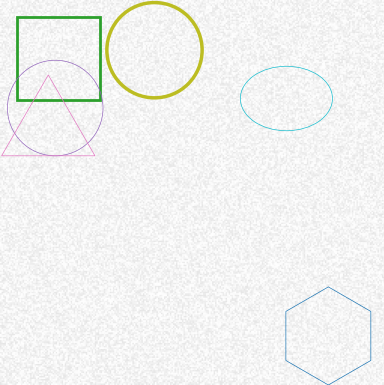[{"shape": "hexagon", "thickness": 0.5, "radius": 0.64, "center": [0.853, 0.127]}, {"shape": "square", "thickness": 2, "radius": 0.54, "center": [0.151, 0.848]}, {"shape": "circle", "thickness": 0.5, "radius": 0.62, "center": [0.143, 0.719]}, {"shape": "triangle", "thickness": 0.5, "radius": 0.7, "center": [0.125, 0.665]}, {"shape": "circle", "thickness": 2.5, "radius": 0.62, "center": [0.401, 0.87]}, {"shape": "oval", "thickness": 0.5, "radius": 0.6, "center": [0.744, 0.744]}]